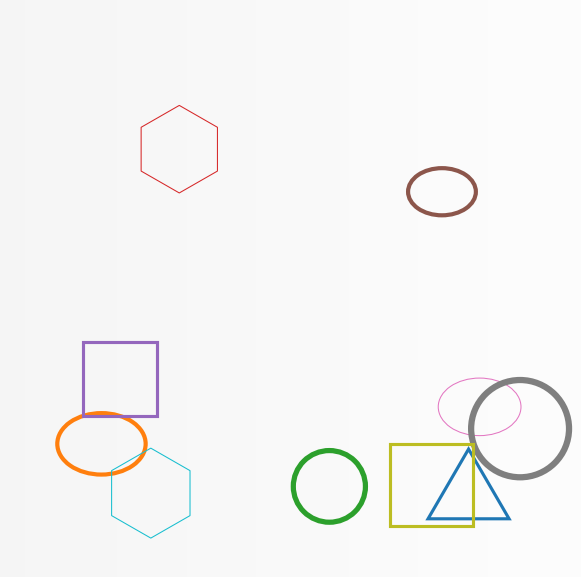[{"shape": "triangle", "thickness": 1.5, "radius": 0.4, "center": [0.806, 0.141]}, {"shape": "oval", "thickness": 2, "radius": 0.38, "center": [0.175, 0.231]}, {"shape": "circle", "thickness": 2.5, "radius": 0.31, "center": [0.567, 0.157]}, {"shape": "hexagon", "thickness": 0.5, "radius": 0.38, "center": [0.308, 0.741]}, {"shape": "square", "thickness": 1.5, "radius": 0.32, "center": [0.207, 0.343]}, {"shape": "oval", "thickness": 2, "radius": 0.29, "center": [0.76, 0.667]}, {"shape": "oval", "thickness": 0.5, "radius": 0.36, "center": [0.825, 0.295]}, {"shape": "circle", "thickness": 3, "radius": 0.42, "center": [0.895, 0.257]}, {"shape": "square", "thickness": 1.5, "radius": 0.36, "center": [0.742, 0.16]}, {"shape": "hexagon", "thickness": 0.5, "radius": 0.39, "center": [0.259, 0.145]}]